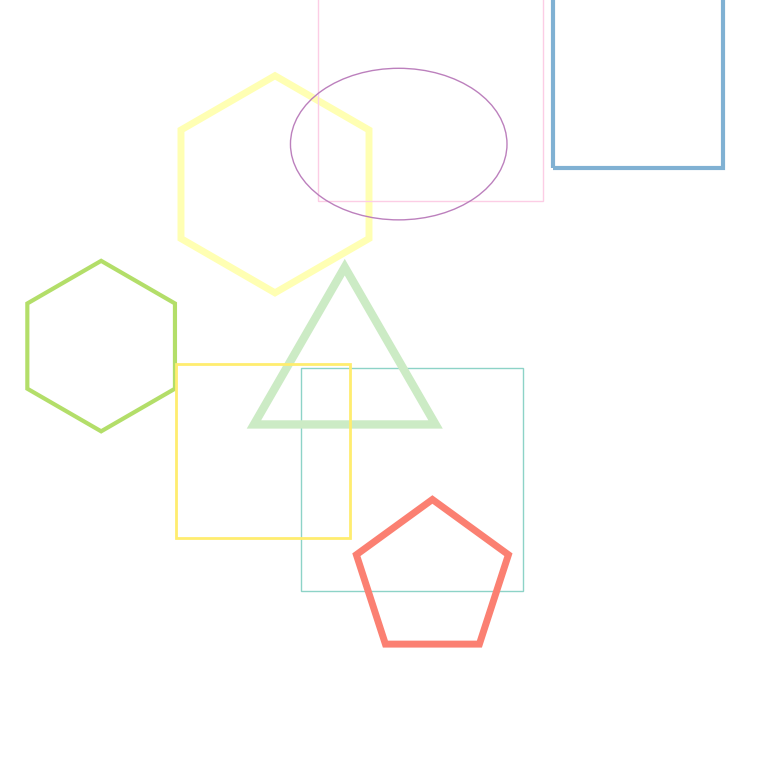[{"shape": "square", "thickness": 0.5, "radius": 0.72, "center": [0.535, 0.377]}, {"shape": "hexagon", "thickness": 2.5, "radius": 0.7, "center": [0.357, 0.761]}, {"shape": "pentagon", "thickness": 2.5, "radius": 0.52, "center": [0.562, 0.247]}, {"shape": "square", "thickness": 1.5, "radius": 0.55, "center": [0.829, 0.893]}, {"shape": "hexagon", "thickness": 1.5, "radius": 0.55, "center": [0.131, 0.551]}, {"shape": "square", "thickness": 0.5, "radius": 0.73, "center": [0.559, 0.885]}, {"shape": "oval", "thickness": 0.5, "radius": 0.7, "center": [0.518, 0.813]}, {"shape": "triangle", "thickness": 3, "radius": 0.68, "center": [0.448, 0.517]}, {"shape": "square", "thickness": 1, "radius": 0.57, "center": [0.342, 0.414]}]